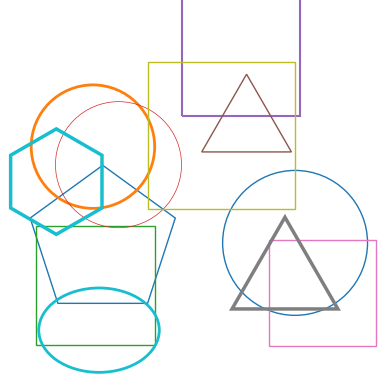[{"shape": "pentagon", "thickness": 1, "radius": 0.99, "center": [0.267, 0.372]}, {"shape": "circle", "thickness": 1, "radius": 0.94, "center": [0.766, 0.369]}, {"shape": "circle", "thickness": 2, "radius": 0.8, "center": [0.241, 0.619]}, {"shape": "square", "thickness": 1, "radius": 0.77, "center": [0.248, 0.259]}, {"shape": "circle", "thickness": 0.5, "radius": 0.82, "center": [0.308, 0.572]}, {"shape": "square", "thickness": 1.5, "radius": 0.77, "center": [0.625, 0.852]}, {"shape": "triangle", "thickness": 1, "radius": 0.67, "center": [0.64, 0.673]}, {"shape": "square", "thickness": 1, "radius": 0.69, "center": [0.838, 0.239]}, {"shape": "triangle", "thickness": 2.5, "radius": 0.79, "center": [0.74, 0.277]}, {"shape": "square", "thickness": 1, "radius": 0.95, "center": [0.575, 0.648]}, {"shape": "hexagon", "thickness": 2.5, "radius": 0.68, "center": [0.146, 0.528]}, {"shape": "oval", "thickness": 2, "radius": 0.78, "center": [0.257, 0.142]}]